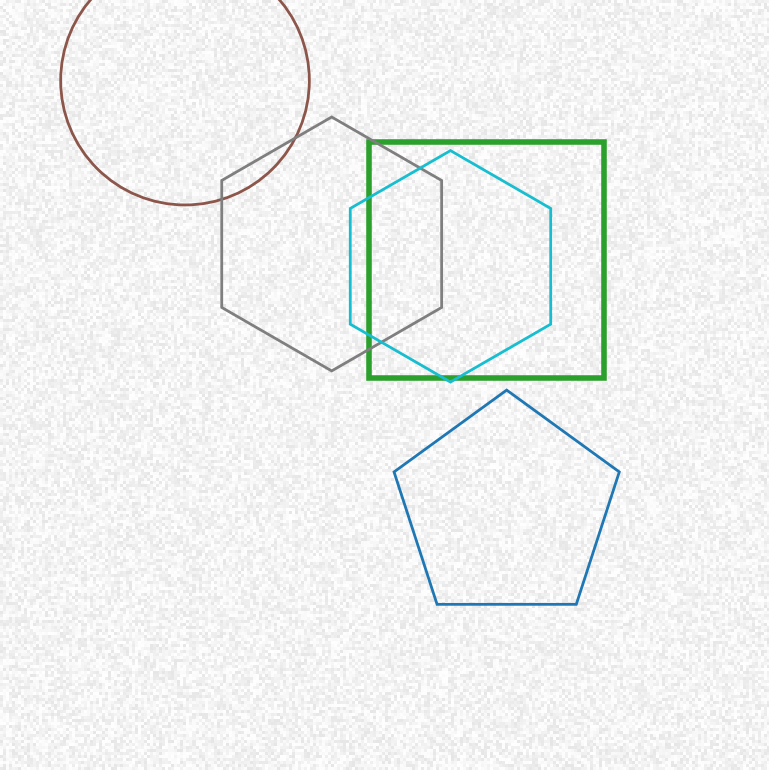[{"shape": "pentagon", "thickness": 1, "radius": 0.77, "center": [0.658, 0.34]}, {"shape": "square", "thickness": 2, "radius": 0.77, "center": [0.632, 0.662]}, {"shape": "circle", "thickness": 1, "radius": 0.81, "center": [0.24, 0.895]}, {"shape": "hexagon", "thickness": 1, "radius": 0.82, "center": [0.431, 0.683]}, {"shape": "hexagon", "thickness": 1, "radius": 0.75, "center": [0.585, 0.654]}]